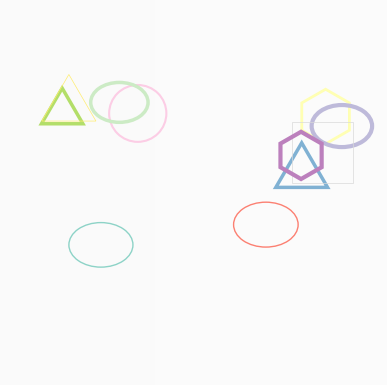[{"shape": "oval", "thickness": 1, "radius": 0.41, "center": [0.26, 0.364]}, {"shape": "hexagon", "thickness": 2, "radius": 0.35, "center": [0.84, 0.697]}, {"shape": "oval", "thickness": 3, "radius": 0.39, "center": [0.882, 0.673]}, {"shape": "oval", "thickness": 1, "radius": 0.42, "center": [0.686, 0.417]}, {"shape": "triangle", "thickness": 2.5, "radius": 0.39, "center": [0.779, 0.552]}, {"shape": "triangle", "thickness": 2.5, "radius": 0.31, "center": [0.16, 0.709]}, {"shape": "circle", "thickness": 1.5, "radius": 0.37, "center": [0.355, 0.705]}, {"shape": "square", "thickness": 0.5, "radius": 0.4, "center": [0.833, 0.604]}, {"shape": "hexagon", "thickness": 3, "radius": 0.31, "center": [0.777, 0.596]}, {"shape": "oval", "thickness": 2.5, "radius": 0.37, "center": [0.308, 0.734]}, {"shape": "triangle", "thickness": 0.5, "radius": 0.4, "center": [0.178, 0.726]}]